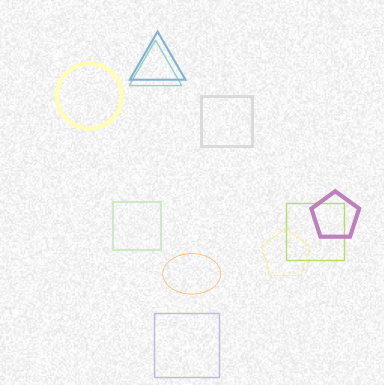[{"shape": "triangle", "thickness": 1, "radius": 0.39, "center": [0.404, 0.817]}, {"shape": "circle", "thickness": 3, "radius": 0.42, "center": [0.232, 0.751]}, {"shape": "square", "thickness": 1, "radius": 0.42, "center": [0.484, 0.104]}, {"shape": "triangle", "thickness": 1.5, "radius": 0.42, "center": [0.409, 0.835]}, {"shape": "oval", "thickness": 0.5, "radius": 0.38, "center": [0.498, 0.289]}, {"shape": "square", "thickness": 1, "radius": 0.37, "center": [0.818, 0.398]}, {"shape": "square", "thickness": 2, "radius": 0.33, "center": [0.588, 0.685]}, {"shape": "pentagon", "thickness": 3, "radius": 0.33, "center": [0.871, 0.438]}, {"shape": "square", "thickness": 1.5, "radius": 0.32, "center": [0.356, 0.413]}, {"shape": "pentagon", "thickness": 0.5, "radius": 0.33, "center": [0.742, 0.339]}]